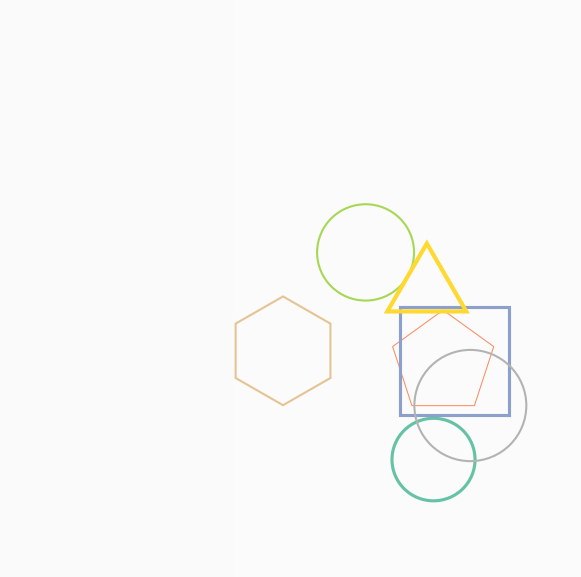[{"shape": "circle", "thickness": 1.5, "radius": 0.36, "center": [0.746, 0.203]}, {"shape": "pentagon", "thickness": 0.5, "radius": 0.46, "center": [0.762, 0.371]}, {"shape": "square", "thickness": 1.5, "radius": 0.47, "center": [0.782, 0.374]}, {"shape": "circle", "thickness": 1, "radius": 0.42, "center": [0.629, 0.562]}, {"shape": "triangle", "thickness": 2, "radius": 0.39, "center": [0.734, 0.499]}, {"shape": "hexagon", "thickness": 1, "radius": 0.47, "center": [0.487, 0.392]}, {"shape": "circle", "thickness": 1, "radius": 0.48, "center": [0.809, 0.297]}]